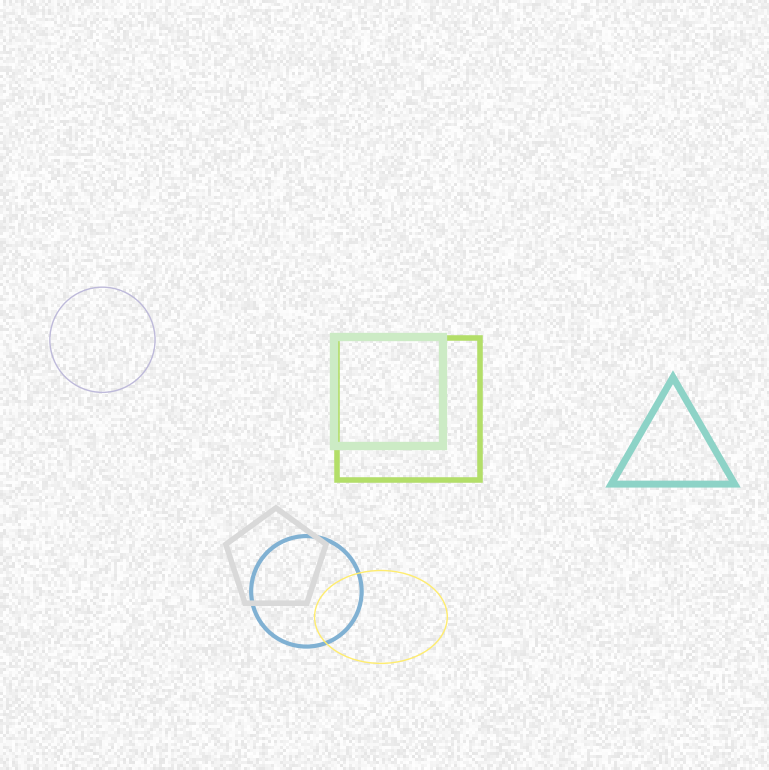[{"shape": "triangle", "thickness": 2.5, "radius": 0.46, "center": [0.874, 0.418]}, {"shape": "circle", "thickness": 0.5, "radius": 0.34, "center": [0.133, 0.559]}, {"shape": "circle", "thickness": 1.5, "radius": 0.36, "center": [0.398, 0.232]}, {"shape": "square", "thickness": 2, "radius": 0.46, "center": [0.531, 0.469]}, {"shape": "pentagon", "thickness": 2, "radius": 0.34, "center": [0.358, 0.272]}, {"shape": "square", "thickness": 3, "radius": 0.35, "center": [0.505, 0.492]}, {"shape": "oval", "thickness": 0.5, "radius": 0.43, "center": [0.495, 0.199]}]